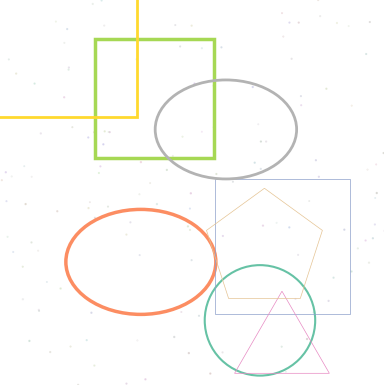[{"shape": "circle", "thickness": 1.5, "radius": 0.72, "center": [0.675, 0.168]}, {"shape": "oval", "thickness": 2.5, "radius": 0.97, "center": [0.366, 0.32]}, {"shape": "square", "thickness": 0.5, "radius": 0.88, "center": [0.735, 0.36]}, {"shape": "triangle", "thickness": 0.5, "radius": 0.71, "center": [0.732, 0.101]}, {"shape": "square", "thickness": 2.5, "radius": 0.77, "center": [0.402, 0.744]}, {"shape": "square", "thickness": 2, "radius": 0.93, "center": [0.171, 0.883]}, {"shape": "pentagon", "thickness": 0.5, "radius": 0.79, "center": [0.687, 0.353]}, {"shape": "oval", "thickness": 2, "radius": 0.92, "center": [0.587, 0.664]}]